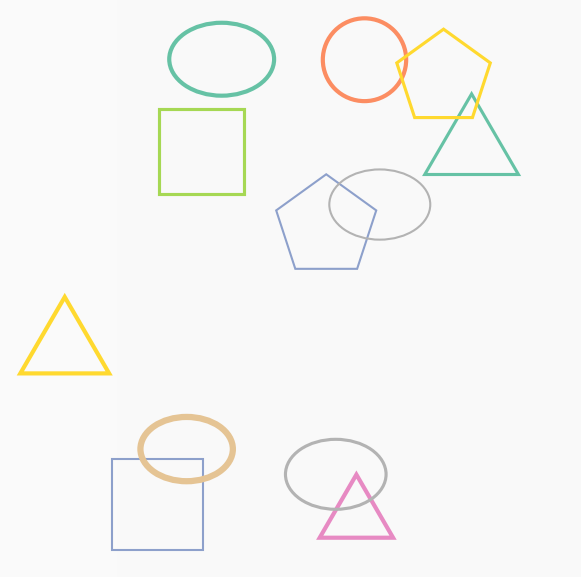[{"shape": "oval", "thickness": 2, "radius": 0.45, "center": [0.381, 0.897]}, {"shape": "triangle", "thickness": 1.5, "radius": 0.47, "center": [0.811, 0.743]}, {"shape": "circle", "thickness": 2, "radius": 0.36, "center": [0.627, 0.896]}, {"shape": "square", "thickness": 1, "radius": 0.39, "center": [0.271, 0.125]}, {"shape": "pentagon", "thickness": 1, "radius": 0.45, "center": [0.561, 0.607]}, {"shape": "triangle", "thickness": 2, "radius": 0.36, "center": [0.613, 0.104]}, {"shape": "square", "thickness": 1.5, "radius": 0.37, "center": [0.347, 0.737]}, {"shape": "pentagon", "thickness": 1.5, "radius": 0.42, "center": [0.763, 0.864]}, {"shape": "triangle", "thickness": 2, "radius": 0.44, "center": [0.111, 0.397]}, {"shape": "oval", "thickness": 3, "radius": 0.4, "center": [0.321, 0.222]}, {"shape": "oval", "thickness": 1, "radius": 0.43, "center": [0.653, 0.645]}, {"shape": "oval", "thickness": 1.5, "radius": 0.43, "center": [0.578, 0.178]}]